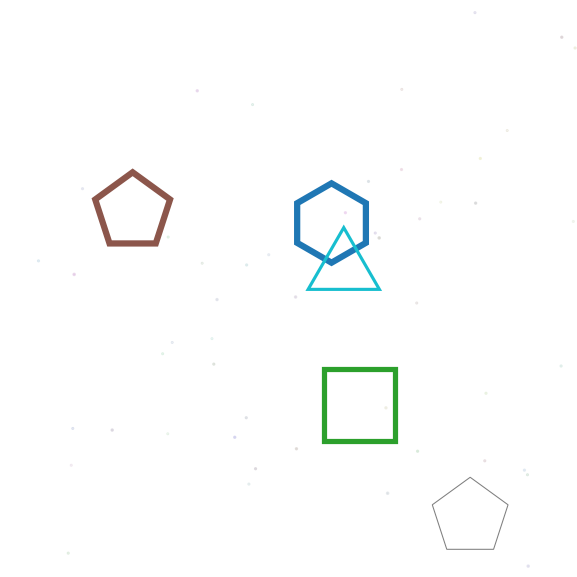[{"shape": "hexagon", "thickness": 3, "radius": 0.34, "center": [0.574, 0.613]}, {"shape": "square", "thickness": 2.5, "radius": 0.31, "center": [0.622, 0.298]}, {"shape": "pentagon", "thickness": 3, "radius": 0.34, "center": [0.23, 0.633]}, {"shape": "pentagon", "thickness": 0.5, "radius": 0.34, "center": [0.814, 0.104]}, {"shape": "triangle", "thickness": 1.5, "radius": 0.36, "center": [0.595, 0.534]}]